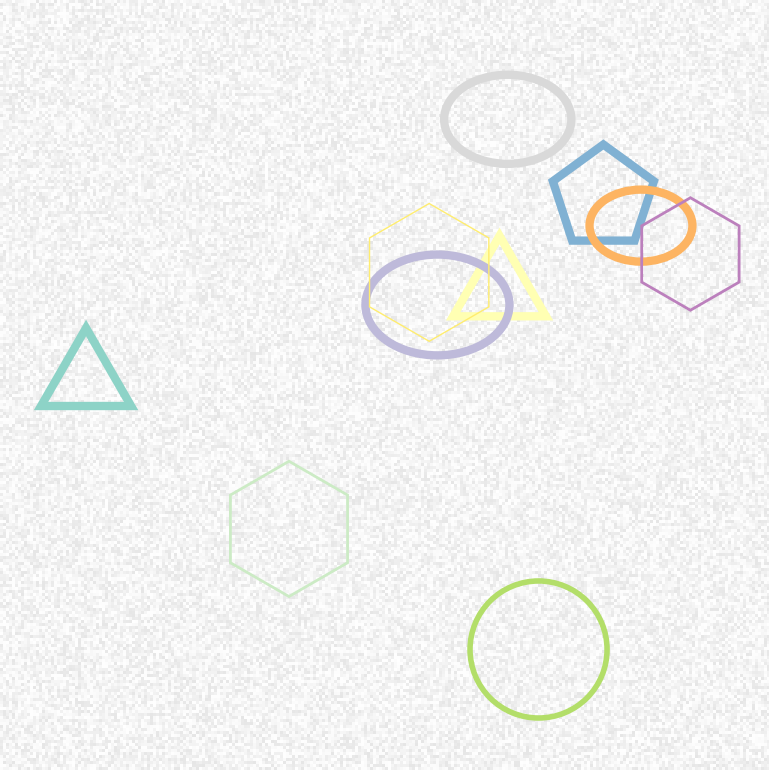[{"shape": "triangle", "thickness": 3, "radius": 0.34, "center": [0.112, 0.506]}, {"shape": "triangle", "thickness": 3, "radius": 0.35, "center": [0.649, 0.624]}, {"shape": "oval", "thickness": 3, "radius": 0.47, "center": [0.568, 0.604]}, {"shape": "pentagon", "thickness": 3, "radius": 0.34, "center": [0.784, 0.743]}, {"shape": "oval", "thickness": 3, "radius": 0.33, "center": [0.832, 0.707]}, {"shape": "circle", "thickness": 2, "radius": 0.44, "center": [0.699, 0.157]}, {"shape": "oval", "thickness": 3, "radius": 0.41, "center": [0.659, 0.845]}, {"shape": "hexagon", "thickness": 1, "radius": 0.37, "center": [0.897, 0.67]}, {"shape": "hexagon", "thickness": 1, "radius": 0.44, "center": [0.375, 0.313]}, {"shape": "hexagon", "thickness": 0.5, "radius": 0.45, "center": [0.557, 0.646]}]